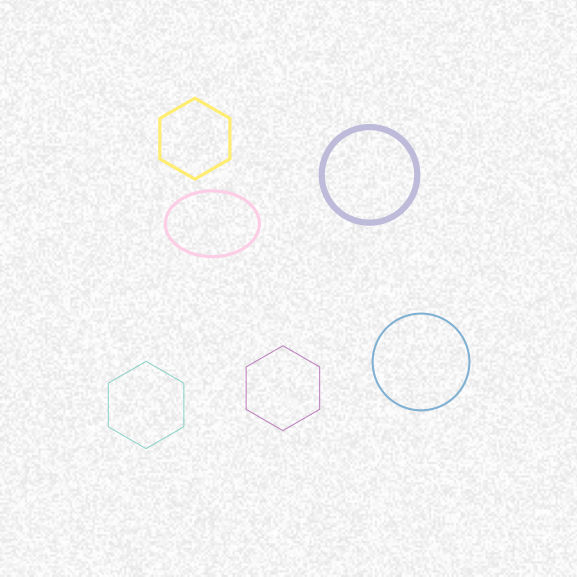[{"shape": "hexagon", "thickness": 0.5, "radius": 0.38, "center": [0.253, 0.298]}, {"shape": "circle", "thickness": 3, "radius": 0.41, "center": [0.64, 0.696]}, {"shape": "circle", "thickness": 1, "radius": 0.42, "center": [0.729, 0.372]}, {"shape": "oval", "thickness": 1.5, "radius": 0.41, "center": [0.368, 0.612]}, {"shape": "hexagon", "thickness": 0.5, "radius": 0.37, "center": [0.49, 0.327]}, {"shape": "hexagon", "thickness": 1.5, "radius": 0.35, "center": [0.337, 0.759]}]